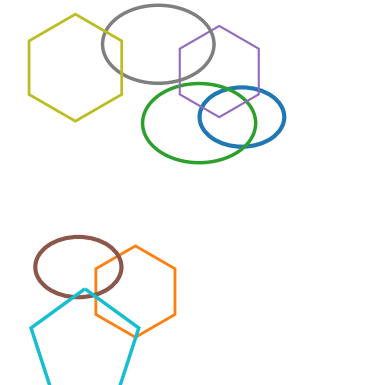[{"shape": "oval", "thickness": 3, "radius": 0.55, "center": [0.628, 0.696]}, {"shape": "hexagon", "thickness": 2, "radius": 0.59, "center": [0.352, 0.243]}, {"shape": "oval", "thickness": 2.5, "radius": 0.73, "center": [0.517, 0.68]}, {"shape": "hexagon", "thickness": 1.5, "radius": 0.59, "center": [0.57, 0.814]}, {"shape": "oval", "thickness": 3, "radius": 0.56, "center": [0.204, 0.306]}, {"shape": "oval", "thickness": 2.5, "radius": 0.72, "center": [0.411, 0.885]}, {"shape": "hexagon", "thickness": 2, "radius": 0.69, "center": [0.196, 0.824]}, {"shape": "pentagon", "thickness": 2.5, "radius": 0.74, "center": [0.221, 0.103]}]